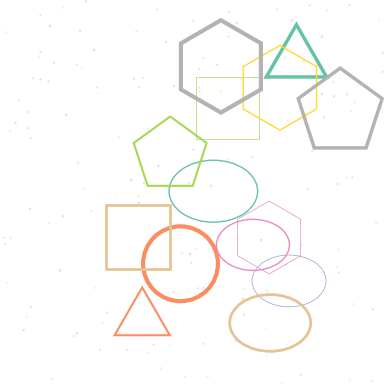[{"shape": "triangle", "thickness": 2.5, "radius": 0.45, "center": [0.77, 0.845]}, {"shape": "oval", "thickness": 1, "radius": 0.58, "center": [0.554, 0.503]}, {"shape": "circle", "thickness": 3, "radius": 0.49, "center": [0.469, 0.315]}, {"shape": "triangle", "thickness": 1.5, "radius": 0.41, "center": [0.369, 0.171]}, {"shape": "oval", "thickness": 0.5, "radius": 0.48, "center": [0.751, 0.27]}, {"shape": "hexagon", "thickness": 0.5, "radius": 0.47, "center": [0.699, 0.383]}, {"shape": "oval", "thickness": 1, "radius": 0.47, "center": [0.657, 0.364]}, {"shape": "pentagon", "thickness": 1.5, "radius": 0.5, "center": [0.442, 0.598]}, {"shape": "square", "thickness": 0.5, "radius": 0.41, "center": [0.591, 0.72]}, {"shape": "hexagon", "thickness": 1, "radius": 0.55, "center": [0.727, 0.772]}, {"shape": "square", "thickness": 2, "radius": 0.42, "center": [0.359, 0.385]}, {"shape": "oval", "thickness": 2, "radius": 0.53, "center": [0.702, 0.161]}, {"shape": "hexagon", "thickness": 3, "radius": 0.6, "center": [0.574, 0.828]}, {"shape": "pentagon", "thickness": 2.5, "radius": 0.57, "center": [0.884, 0.709]}]